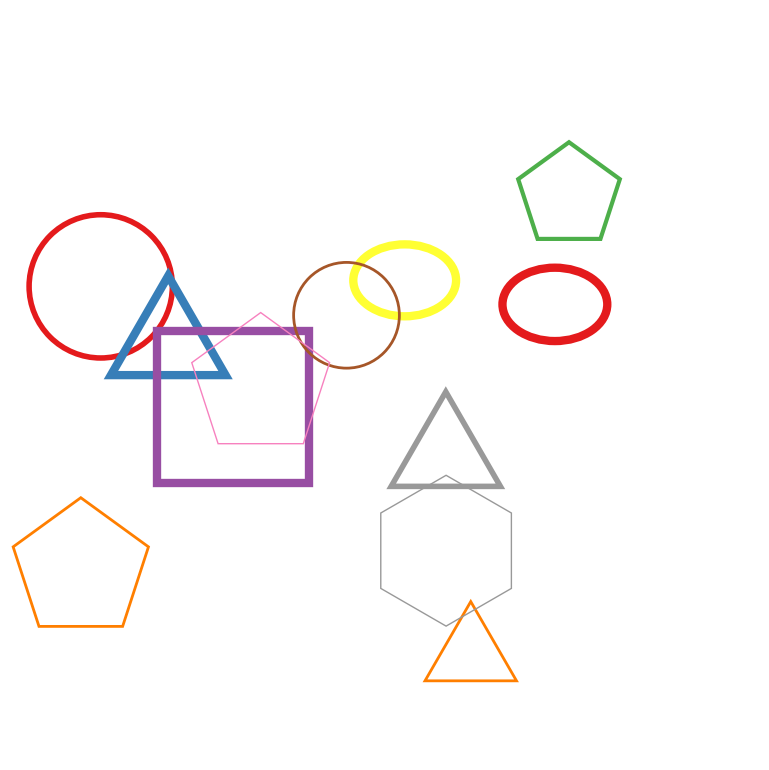[{"shape": "circle", "thickness": 2, "radius": 0.47, "center": [0.131, 0.628]}, {"shape": "oval", "thickness": 3, "radius": 0.34, "center": [0.721, 0.605]}, {"shape": "triangle", "thickness": 3, "radius": 0.43, "center": [0.218, 0.556]}, {"shape": "pentagon", "thickness": 1.5, "radius": 0.35, "center": [0.739, 0.746]}, {"shape": "square", "thickness": 3, "radius": 0.49, "center": [0.303, 0.471]}, {"shape": "triangle", "thickness": 1, "radius": 0.34, "center": [0.611, 0.15]}, {"shape": "pentagon", "thickness": 1, "radius": 0.46, "center": [0.105, 0.261]}, {"shape": "oval", "thickness": 3, "radius": 0.33, "center": [0.526, 0.636]}, {"shape": "circle", "thickness": 1, "radius": 0.34, "center": [0.45, 0.591]}, {"shape": "pentagon", "thickness": 0.5, "radius": 0.47, "center": [0.339, 0.5]}, {"shape": "triangle", "thickness": 2, "radius": 0.41, "center": [0.579, 0.409]}, {"shape": "hexagon", "thickness": 0.5, "radius": 0.49, "center": [0.579, 0.285]}]